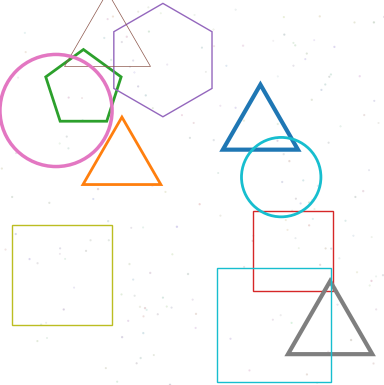[{"shape": "triangle", "thickness": 3, "radius": 0.56, "center": [0.676, 0.668]}, {"shape": "triangle", "thickness": 2, "radius": 0.58, "center": [0.317, 0.579]}, {"shape": "pentagon", "thickness": 2, "radius": 0.51, "center": [0.217, 0.768]}, {"shape": "square", "thickness": 1, "radius": 0.52, "center": [0.761, 0.349]}, {"shape": "hexagon", "thickness": 1, "radius": 0.74, "center": [0.423, 0.844]}, {"shape": "triangle", "thickness": 0.5, "radius": 0.64, "center": [0.279, 0.892]}, {"shape": "circle", "thickness": 2.5, "radius": 0.73, "center": [0.146, 0.713]}, {"shape": "triangle", "thickness": 3, "radius": 0.63, "center": [0.857, 0.143]}, {"shape": "square", "thickness": 1, "radius": 0.65, "center": [0.161, 0.285]}, {"shape": "circle", "thickness": 2, "radius": 0.52, "center": [0.73, 0.54]}, {"shape": "square", "thickness": 1, "radius": 0.74, "center": [0.712, 0.155]}]